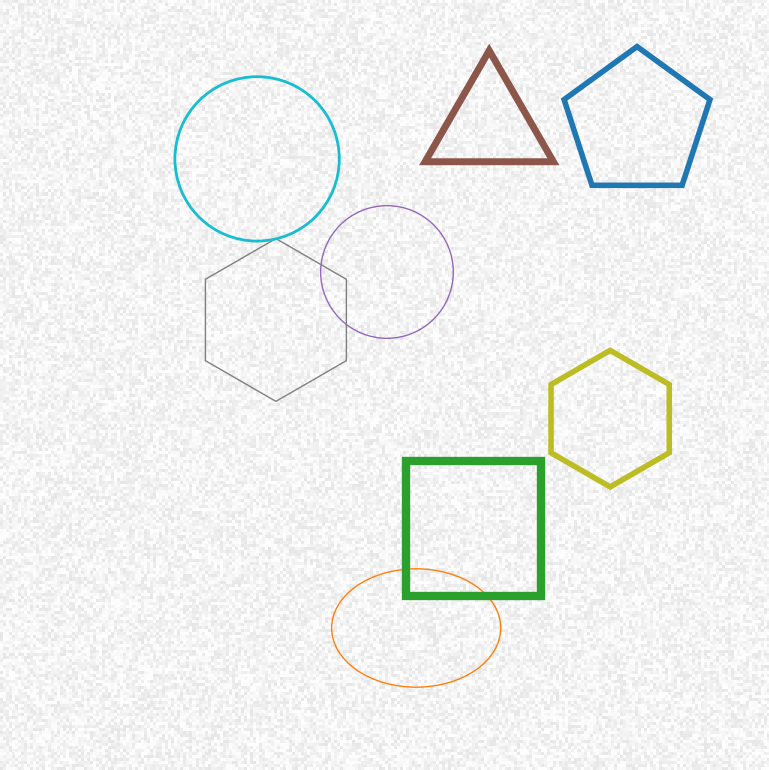[{"shape": "pentagon", "thickness": 2, "radius": 0.5, "center": [0.827, 0.84]}, {"shape": "oval", "thickness": 0.5, "radius": 0.55, "center": [0.54, 0.184]}, {"shape": "square", "thickness": 3, "radius": 0.44, "center": [0.615, 0.314]}, {"shape": "circle", "thickness": 0.5, "radius": 0.43, "center": [0.503, 0.647]}, {"shape": "triangle", "thickness": 2.5, "radius": 0.48, "center": [0.635, 0.838]}, {"shape": "hexagon", "thickness": 0.5, "radius": 0.53, "center": [0.358, 0.584]}, {"shape": "hexagon", "thickness": 2, "radius": 0.44, "center": [0.792, 0.456]}, {"shape": "circle", "thickness": 1, "radius": 0.53, "center": [0.334, 0.794]}]